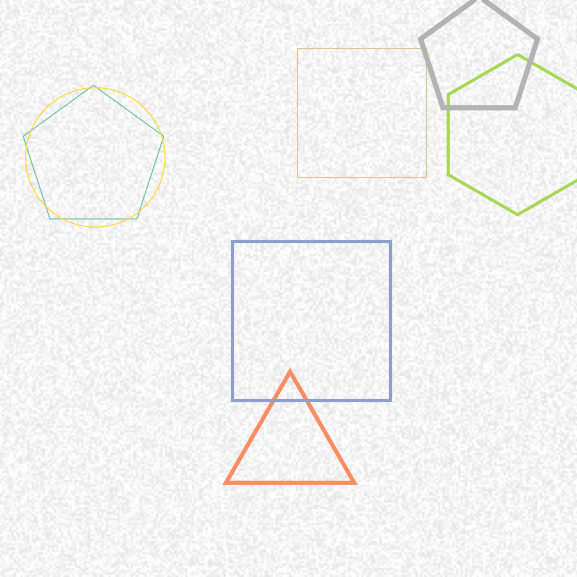[{"shape": "pentagon", "thickness": 0.5, "radius": 0.64, "center": [0.162, 0.724]}, {"shape": "triangle", "thickness": 2, "radius": 0.64, "center": [0.502, 0.227]}, {"shape": "square", "thickness": 1.5, "radius": 0.69, "center": [0.538, 0.444]}, {"shape": "hexagon", "thickness": 1.5, "radius": 0.69, "center": [0.896, 0.766]}, {"shape": "circle", "thickness": 0.5, "radius": 0.6, "center": [0.165, 0.727]}, {"shape": "square", "thickness": 0.5, "radius": 0.56, "center": [0.626, 0.805]}, {"shape": "pentagon", "thickness": 2.5, "radius": 0.53, "center": [0.83, 0.899]}]